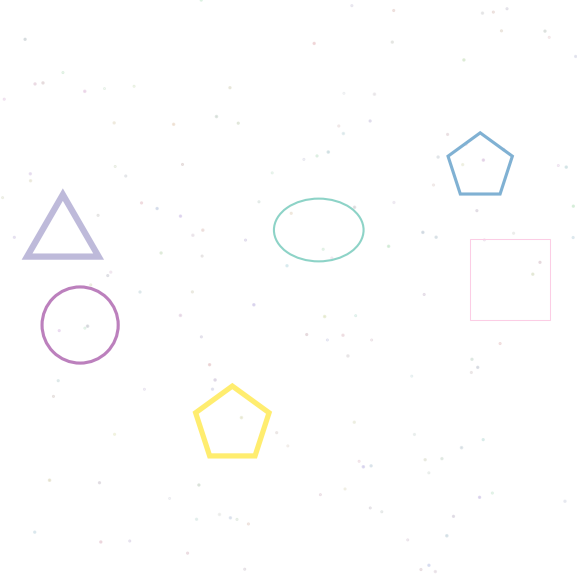[{"shape": "oval", "thickness": 1, "radius": 0.39, "center": [0.552, 0.601]}, {"shape": "triangle", "thickness": 3, "radius": 0.36, "center": [0.109, 0.591]}, {"shape": "pentagon", "thickness": 1.5, "radius": 0.29, "center": [0.832, 0.711]}, {"shape": "square", "thickness": 0.5, "radius": 0.35, "center": [0.883, 0.515]}, {"shape": "circle", "thickness": 1.5, "radius": 0.33, "center": [0.139, 0.436]}, {"shape": "pentagon", "thickness": 2.5, "radius": 0.33, "center": [0.402, 0.264]}]